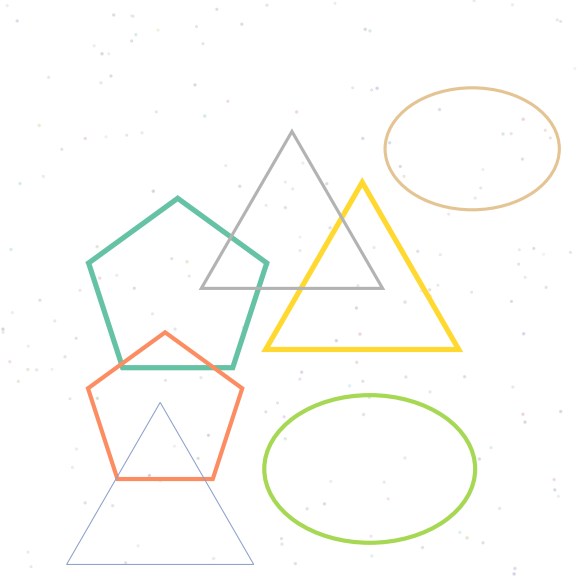[{"shape": "pentagon", "thickness": 2.5, "radius": 0.81, "center": [0.308, 0.494]}, {"shape": "pentagon", "thickness": 2, "radius": 0.7, "center": [0.286, 0.283]}, {"shape": "triangle", "thickness": 0.5, "radius": 0.94, "center": [0.277, 0.115]}, {"shape": "oval", "thickness": 2, "radius": 0.91, "center": [0.64, 0.187]}, {"shape": "triangle", "thickness": 2.5, "radius": 0.97, "center": [0.627, 0.49]}, {"shape": "oval", "thickness": 1.5, "radius": 0.75, "center": [0.818, 0.741]}, {"shape": "triangle", "thickness": 1.5, "radius": 0.91, "center": [0.506, 0.59]}]